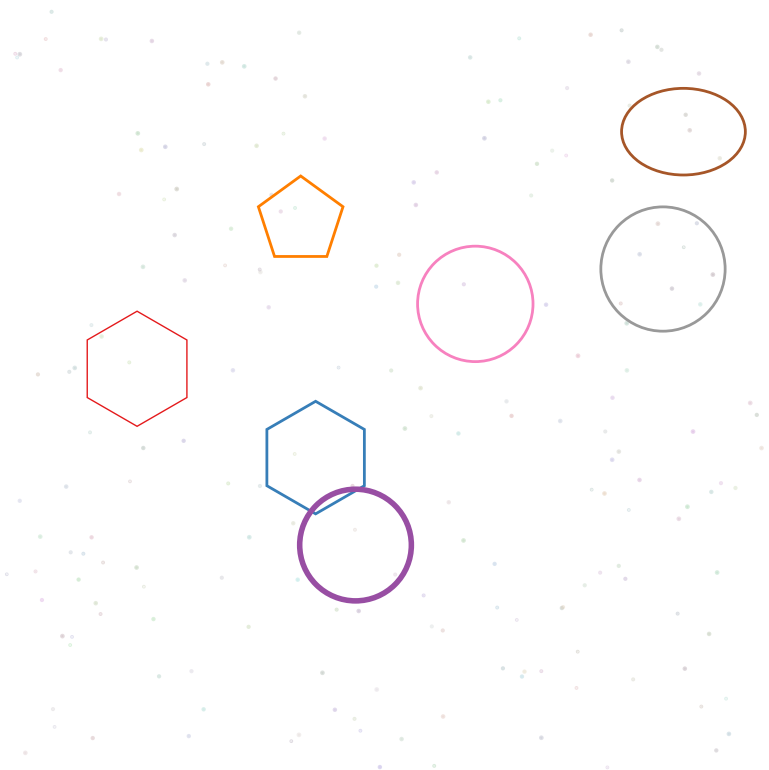[{"shape": "hexagon", "thickness": 0.5, "radius": 0.37, "center": [0.178, 0.521]}, {"shape": "hexagon", "thickness": 1, "radius": 0.37, "center": [0.41, 0.406]}, {"shape": "circle", "thickness": 2, "radius": 0.36, "center": [0.462, 0.292]}, {"shape": "pentagon", "thickness": 1, "radius": 0.29, "center": [0.391, 0.714]}, {"shape": "oval", "thickness": 1, "radius": 0.4, "center": [0.888, 0.829]}, {"shape": "circle", "thickness": 1, "radius": 0.37, "center": [0.617, 0.605]}, {"shape": "circle", "thickness": 1, "radius": 0.4, "center": [0.861, 0.651]}]